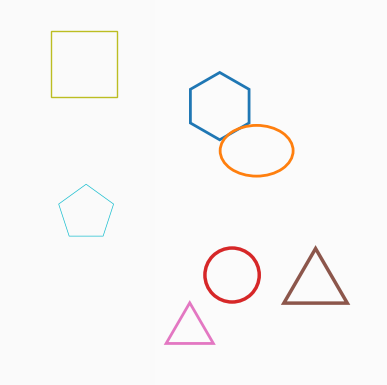[{"shape": "hexagon", "thickness": 2, "radius": 0.44, "center": [0.567, 0.724]}, {"shape": "oval", "thickness": 2, "radius": 0.47, "center": [0.662, 0.608]}, {"shape": "circle", "thickness": 2.5, "radius": 0.35, "center": [0.599, 0.286]}, {"shape": "triangle", "thickness": 2.5, "radius": 0.47, "center": [0.814, 0.26]}, {"shape": "triangle", "thickness": 2, "radius": 0.35, "center": [0.49, 0.143]}, {"shape": "square", "thickness": 1, "radius": 0.43, "center": [0.217, 0.835]}, {"shape": "pentagon", "thickness": 0.5, "radius": 0.37, "center": [0.222, 0.447]}]